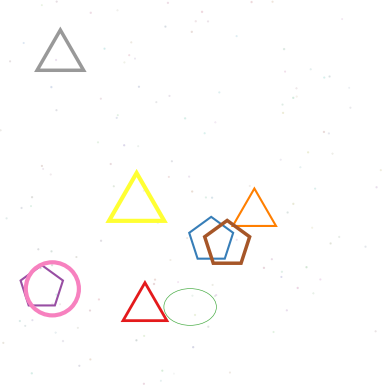[{"shape": "triangle", "thickness": 2, "radius": 0.33, "center": [0.376, 0.2]}, {"shape": "pentagon", "thickness": 1.5, "radius": 0.3, "center": [0.549, 0.377]}, {"shape": "oval", "thickness": 0.5, "radius": 0.34, "center": [0.494, 0.203]}, {"shape": "pentagon", "thickness": 1.5, "radius": 0.29, "center": [0.109, 0.253]}, {"shape": "triangle", "thickness": 1.5, "radius": 0.32, "center": [0.661, 0.446]}, {"shape": "triangle", "thickness": 3, "radius": 0.41, "center": [0.355, 0.468]}, {"shape": "pentagon", "thickness": 2.5, "radius": 0.31, "center": [0.59, 0.366]}, {"shape": "circle", "thickness": 3, "radius": 0.34, "center": [0.136, 0.25]}, {"shape": "triangle", "thickness": 2.5, "radius": 0.35, "center": [0.157, 0.852]}]